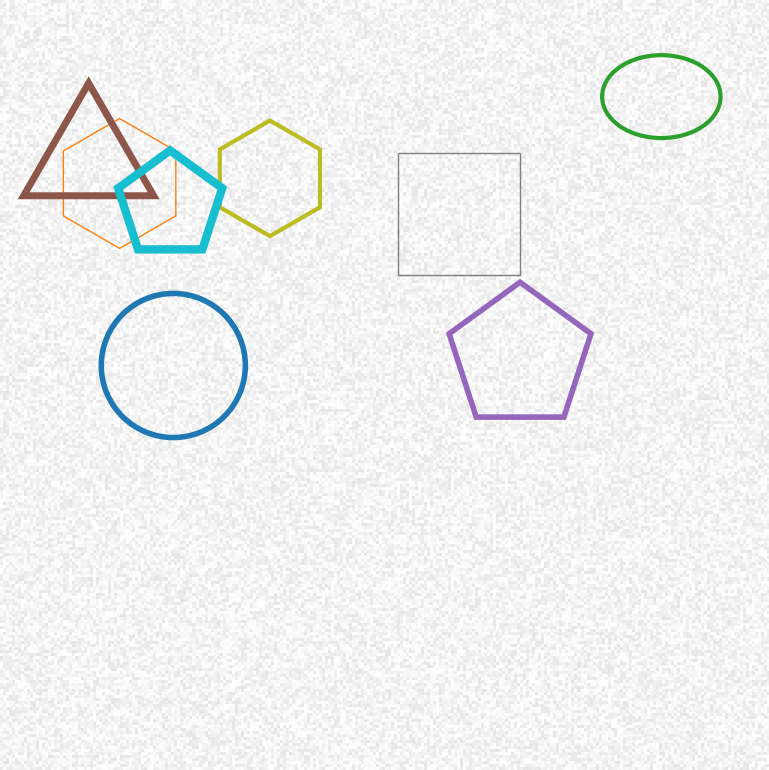[{"shape": "circle", "thickness": 2, "radius": 0.47, "center": [0.225, 0.525]}, {"shape": "hexagon", "thickness": 0.5, "radius": 0.42, "center": [0.155, 0.762]}, {"shape": "oval", "thickness": 1.5, "radius": 0.38, "center": [0.859, 0.875]}, {"shape": "pentagon", "thickness": 2, "radius": 0.48, "center": [0.675, 0.537]}, {"shape": "triangle", "thickness": 2.5, "radius": 0.49, "center": [0.115, 0.795]}, {"shape": "square", "thickness": 0.5, "radius": 0.4, "center": [0.596, 0.722]}, {"shape": "hexagon", "thickness": 1.5, "radius": 0.38, "center": [0.351, 0.768]}, {"shape": "pentagon", "thickness": 3, "radius": 0.36, "center": [0.221, 0.734]}]